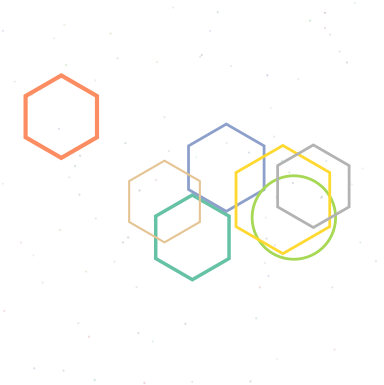[{"shape": "hexagon", "thickness": 2.5, "radius": 0.55, "center": [0.5, 0.384]}, {"shape": "hexagon", "thickness": 3, "radius": 0.54, "center": [0.159, 0.697]}, {"shape": "hexagon", "thickness": 2, "radius": 0.57, "center": [0.588, 0.564]}, {"shape": "circle", "thickness": 2, "radius": 0.54, "center": [0.763, 0.435]}, {"shape": "hexagon", "thickness": 2, "radius": 0.7, "center": [0.735, 0.482]}, {"shape": "hexagon", "thickness": 1.5, "radius": 0.53, "center": [0.427, 0.477]}, {"shape": "hexagon", "thickness": 2, "radius": 0.54, "center": [0.814, 0.516]}]